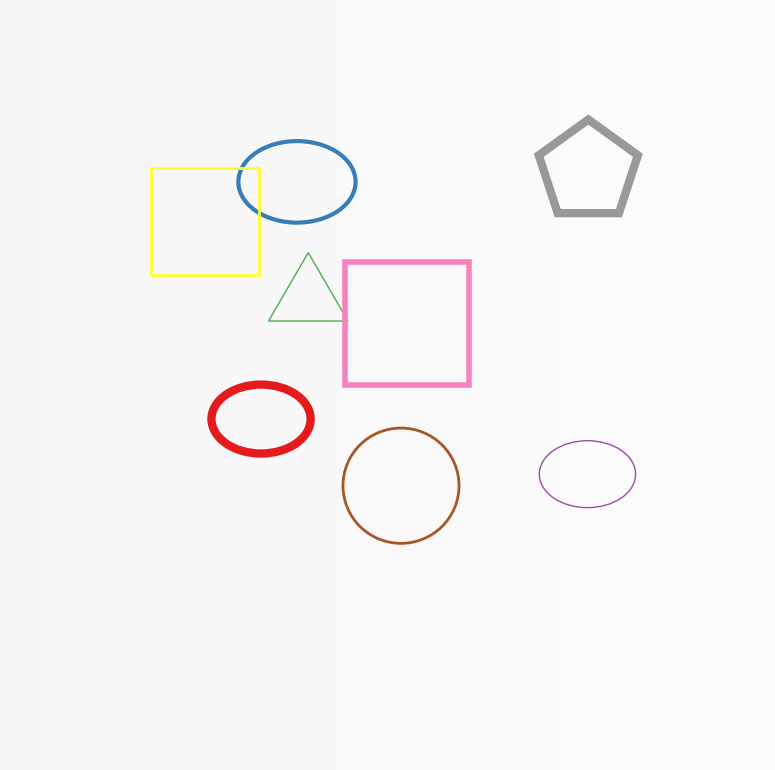[{"shape": "oval", "thickness": 3, "radius": 0.32, "center": [0.337, 0.456]}, {"shape": "oval", "thickness": 1.5, "radius": 0.38, "center": [0.383, 0.764]}, {"shape": "triangle", "thickness": 0.5, "radius": 0.3, "center": [0.398, 0.613]}, {"shape": "oval", "thickness": 0.5, "radius": 0.31, "center": [0.758, 0.384]}, {"shape": "square", "thickness": 1, "radius": 0.35, "center": [0.265, 0.712]}, {"shape": "circle", "thickness": 1, "radius": 0.37, "center": [0.517, 0.369]}, {"shape": "square", "thickness": 2, "radius": 0.4, "center": [0.525, 0.58]}, {"shape": "pentagon", "thickness": 3, "radius": 0.34, "center": [0.759, 0.778]}]